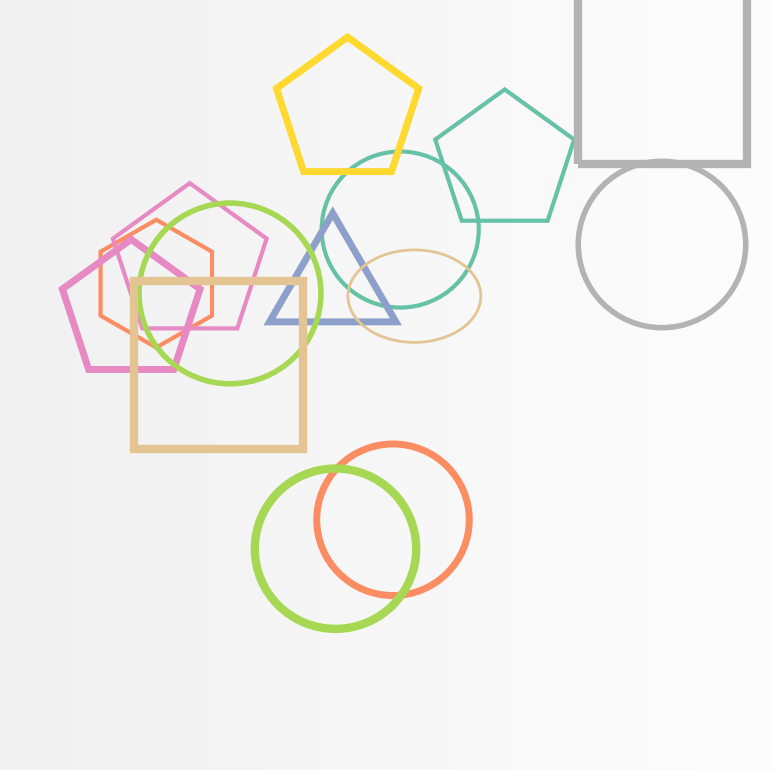[{"shape": "circle", "thickness": 1.5, "radius": 0.51, "center": [0.516, 0.702]}, {"shape": "pentagon", "thickness": 1.5, "radius": 0.47, "center": [0.651, 0.79]}, {"shape": "circle", "thickness": 2.5, "radius": 0.49, "center": [0.507, 0.325]}, {"shape": "hexagon", "thickness": 1.5, "radius": 0.42, "center": [0.202, 0.632]}, {"shape": "triangle", "thickness": 2.5, "radius": 0.47, "center": [0.429, 0.629]}, {"shape": "pentagon", "thickness": 2.5, "radius": 0.47, "center": [0.169, 0.596]}, {"shape": "pentagon", "thickness": 1.5, "radius": 0.52, "center": [0.245, 0.658]}, {"shape": "circle", "thickness": 2, "radius": 0.59, "center": [0.297, 0.619]}, {"shape": "circle", "thickness": 3, "radius": 0.52, "center": [0.433, 0.287]}, {"shape": "pentagon", "thickness": 2.5, "radius": 0.48, "center": [0.449, 0.855]}, {"shape": "square", "thickness": 3, "radius": 0.55, "center": [0.281, 0.526]}, {"shape": "oval", "thickness": 1, "radius": 0.43, "center": [0.535, 0.615]}, {"shape": "square", "thickness": 3, "radius": 0.55, "center": [0.855, 0.897]}, {"shape": "circle", "thickness": 2, "radius": 0.54, "center": [0.854, 0.682]}]